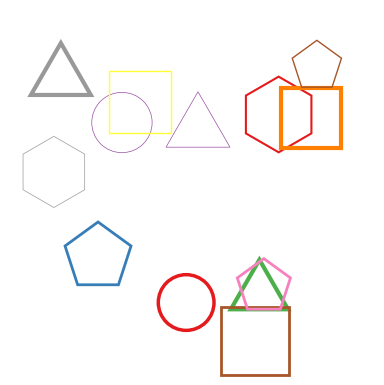[{"shape": "circle", "thickness": 2.5, "radius": 0.36, "center": [0.484, 0.214]}, {"shape": "hexagon", "thickness": 1.5, "radius": 0.49, "center": [0.724, 0.703]}, {"shape": "pentagon", "thickness": 2, "radius": 0.45, "center": [0.255, 0.333]}, {"shape": "triangle", "thickness": 3, "radius": 0.43, "center": [0.674, 0.24]}, {"shape": "circle", "thickness": 0.5, "radius": 0.39, "center": [0.317, 0.682]}, {"shape": "triangle", "thickness": 0.5, "radius": 0.48, "center": [0.514, 0.666]}, {"shape": "square", "thickness": 3, "radius": 0.39, "center": [0.808, 0.694]}, {"shape": "square", "thickness": 1, "radius": 0.41, "center": [0.364, 0.735]}, {"shape": "pentagon", "thickness": 1, "radius": 0.34, "center": [0.823, 0.828]}, {"shape": "square", "thickness": 2, "radius": 0.44, "center": [0.662, 0.114]}, {"shape": "pentagon", "thickness": 2, "radius": 0.36, "center": [0.685, 0.256]}, {"shape": "hexagon", "thickness": 0.5, "radius": 0.46, "center": [0.14, 0.553]}, {"shape": "triangle", "thickness": 3, "radius": 0.45, "center": [0.158, 0.798]}]